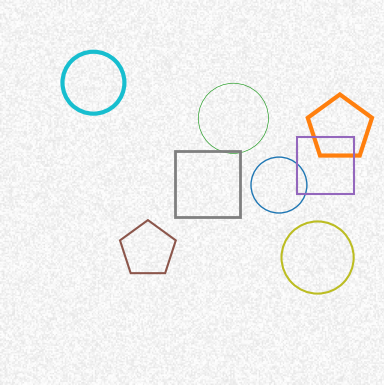[{"shape": "circle", "thickness": 1, "radius": 0.36, "center": [0.725, 0.519]}, {"shape": "pentagon", "thickness": 3, "radius": 0.44, "center": [0.883, 0.667]}, {"shape": "circle", "thickness": 0.5, "radius": 0.46, "center": [0.606, 0.693]}, {"shape": "square", "thickness": 1.5, "radius": 0.37, "center": [0.844, 0.569]}, {"shape": "pentagon", "thickness": 1.5, "radius": 0.38, "center": [0.384, 0.352]}, {"shape": "square", "thickness": 2, "radius": 0.43, "center": [0.539, 0.522]}, {"shape": "circle", "thickness": 1.5, "radius": 0.47, "center": [0.825, 0.331]}, {"shape": "circle", "thickness": 3, "radius": 0.4, "center": [0.243, 0.785]}]